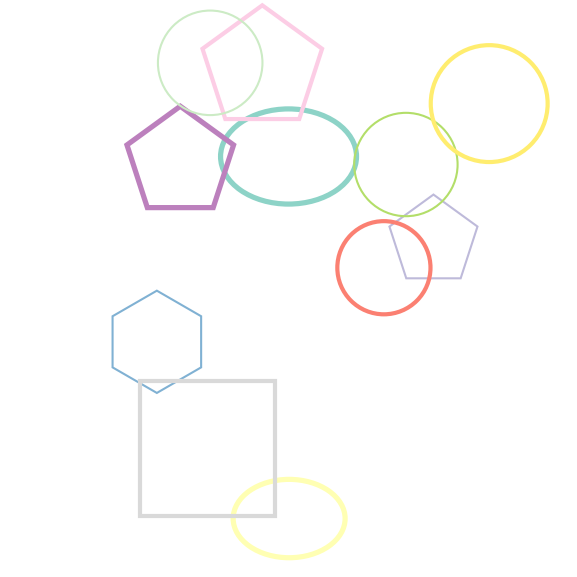[{"shape": "oval", "thickness": 2.5, "radius": 0.59, "center": [0.5, 0.728]}, {"shape": "oval", "thickness": 2.5, "radius": 0.48, "center": [0.501, 0.101]}, {"shape": "pentagon", "thickness": 1, "radius": 0.4, "center": [0.751, 0.582]}, {"shape": "circle", "thickness": 2, "radius": 0.4, "center": [0.665, 0.536]}, {"shape": "hexagon", "thickness": 1, "radius": 0.44, "center": [0.272, 0.407]}, {"shape": "circle", "thickness": 1, "radius": 0.45, "center": [0.703, 0.714]}, {"shape": "pentagon", "thickness": 2, "radius": 0.54, "center": [0.454, 0.881]}, {"shape": "square", "thickness": 2, "radius": 0.59, "center": [0.359, 0.222]}, {"shape": "pentagon", "thickness": 2.5, "radius": 0.49, "center": [0.312, 0.718]}, {"shape": "circle", "thickness": 1, "radius": 0.45, "center": [0.364, 0.89]}, {"shape": "circle", "thickness": 2, "radius": 0.51, "center": [0.847, 0.82]}]